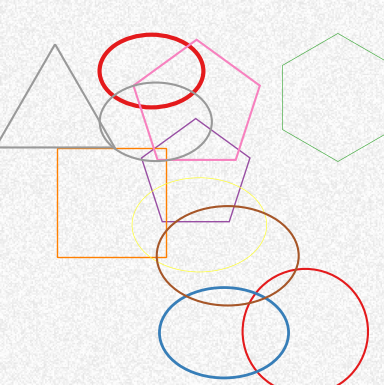[{"shape": "oval", "thickness": 3, "radius": 0.67, "center": [0.393, 0.815]}, {"shape": "circle", "thickness": 1.5, "radius": 0.81, "center": [0.793, 0.139]}, {"shape": "oval", "thickness": 2, "radius": 0.84, "center": [0.582, 0.136]}, {"shape": "hexagon", "thickness": 0.5, "radius": 0.83, "center": [0.878, 0.747]}, {"shape": "pentagon", "thickness": 1, "radius": 0.74, "center": [0.508, 0.544]}, {"shape": "square", "thickness": 1, "radius": 0.71, "center": [0.29, 0.474]}, {"shape": "oval", "thickness": 0.5, "radius": 0.87, "center": [0.518, 0.416]}, {"shape": "oval", "thickness": 1.5, "radius": 0.92, "center": [0.591, 0.336]}, {"shape": "pentagon", "thickness": 1.5, "radius": 0.86, "center": [0.511, 0.724]}, {"shape": "oval", "thickness": 1.5, "radius": 0.73, "center": [0.405, 0.684]}, {"shape": "triangle", "thickness": 1.5, "radius": 0.89, "center": [0.143, 0.706]}]